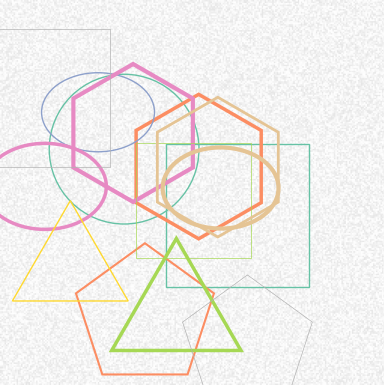[{"shape": "square", "thickness": 1, "radius": 0.93, "center": [0.617, 0.439]}, {"shape": "circle", "thickness": 1, "radius": 0.97, "center": [0.322, 0.613]}, {"shape": "pentagon", "thickness": 1.5, "radius": 0.94, "center": [0.376, 0.18]}, {"shape": "hexagon", "thickness": 2.5, "radius": 0.94, "center": [0.516, 0.567]}, {"shape": "oval", "thickness": 1, "radius": 0.73, "center": [0.255, 0.708]}, {"shape": "oval", "thickness": 2.5, "radius": 0.8, "center": [0.117, 0.516]}, {"shape": "hexagon", "thickness": 3, "radius": 0.9, "center": [0.346, 0.655]}, {"shape": "square", "thickness": 0.5, "radius": 0.75, "center": [0.503, 0.48]}, {"shape": "triangle", "thickness": 2.5, "radius": 0.97, "center": [0.458, 0.187]}, {"shape": "triangle", "thickness": 1, "radius": 0.87, "center": [0.183, 0.305]}, {"shape": "oval", "thickness": 3, "radius": 0.75, "center": [0.573, 0.512]}, {"shape": "hexagon", "thickness": 2, "radius": 0.91, "center": [0.566, 0.566]}, {"shape": "square", "thickness": 0.5, "radius": 0.89, "center": [0.107, 0.745]}, {"shape": "pentagon", "thickness": 0.5, "radius": 0.89, "center": [0.643, 0.109]}]